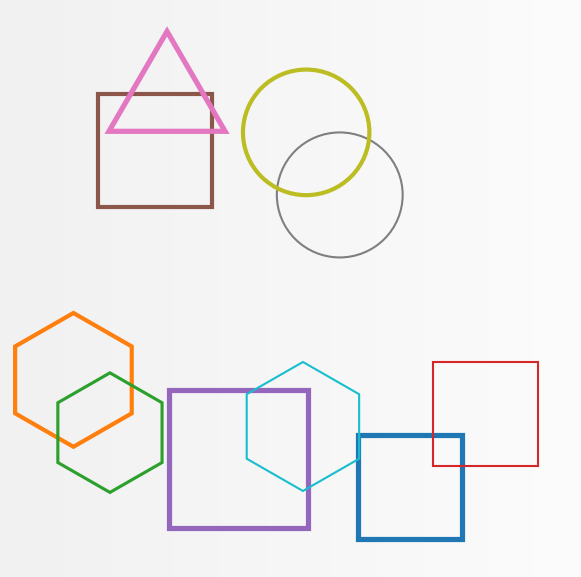[{"shape": "square", "thickness": 2.5, "radius": 0.45, "center": [0.706, 0.156]}, {"shape": "hexagon", "thickness": 2, "radius": 0.58, "center": [0.126, 0.341]}, {"shape": "hexagon", "thickness": 1.5, "radius": 0.52, "center": [0.189, 0.25]}, {"shape": "square", "thickness": 1, "radius": 0.45, "center": [0.836, 0.283]}, {"shape": "square", "thickness": 2.5, "radius": 0.6, "center": [0.411, 0.204]}, {"shape": "square", "thickness": 2, "radius": 0.49, "center": [0.267, 0.739]}, {"shape": "triangle", "thickness": 2.5, "radius": 0.58, "center": [0.287, 0.829]}, {"shape": "circle", "thickness": 1, "radius": 0.54, "center": [0.585, 0.662]}, {"shape": "circle", "thickness": 2, "radius": 0.54, "center": [0.527, 0.77]}, {"shape": "hexagon", "thickness": 1, "radius": 0.56, "center": [0.521, 0.261]}]